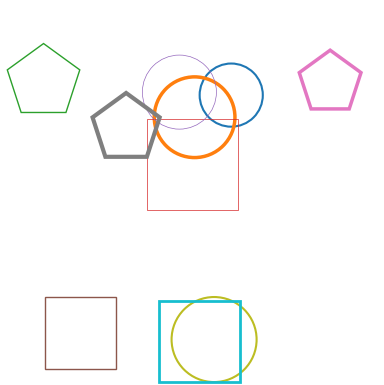[{"shape": "circle", "thickness": 1.5, "radius": 0.41, "center": [0.601, 0.753]}, {"shape": "circle", "thickness": 2.5, "radius": 0.52, "center": [0.505, 0.696]}, {"shape": "pentagon", "thickness": 1, "radius": 0.49, "center": [0.113, 0.788]}, {"shape": "square", "thickness": 0.5, "radius": 0.59, "center": [0.5, 0.574]}, {"shape": "circle", "thickness": 0.5, "radius": 0.48, "center": [0.466, 0.761]}, {"shape": "square", "thickness": 1, "radius": 0.47, "center": [0.209, 0.136]}, {"shape": "pentagon", "thickness": 2.5, "radius": 0.42, "center": [0.858, 0.785]}, {"shape": "pentagon", "thickness": 3, "radius": 0.46, "center": [0.328, 0.667]}, {"shape": "circle", "thickness": 1.5, "radius": 0.55, "center": [0.556, 0.118]}, {"shape": "square", "thickness": 2, "radius": 0.53, "center": [0.518, 0.113]}]